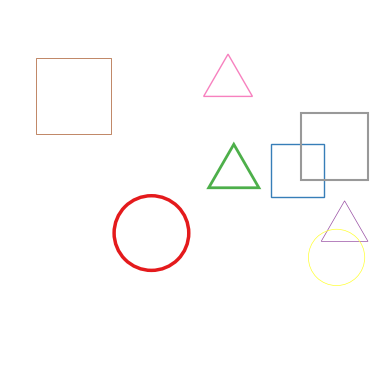[{"shape": "circle", "thickness": 2.5, "radius": 0.48, "center": [0.393, 0.395]}, {"shape": "square", "thickness": 1, "radius": 0.35, "center": [0.773, 0.558]}, {"shape": "triangle", "thickness": 2, "radius": 0.38, "center": [0.607, 0.55]}, {"shape": "triangle", "thickness": 0.5, "radius": 0.35, "center": [0.895, 0.408]}, {"shape": "circle", "thickness": 0.5, "radius": 0.37, "center": [0.874, 0.331]}, {"shape": "square", "thickness": 0.5, "radius": 0.49, "center": [0.192, 0.751]}, {"shape": "triangle", "thickness": 1, "radius": 0.37, "center": [0.592, 0.786]}, {"shape": "square", "thickness": 1.5, "radius": 0.44, "center": [0.869, 0.62]}]